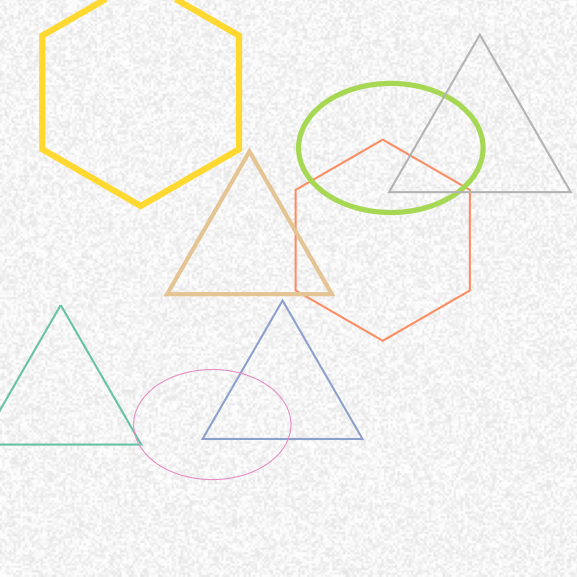[{"shape": "triangle", "thickness": 1, "radius": 0.81, "center": [0.105, 0.31]}, {"shape": "hexagon", "thickness": 1, "radius": 0.87, "center": [0.663, 0.583]}, {"shape": "triangle", "thickness": 1, "radius": 0.8, "center": [0.489, 0.319]}, {"shape": "oval", "thickness": 0.5, "radius": 0.68, "center": [0.368, 0.264]}, {"shape": "oval", "thickness": 2.5, "radius": 0.8, "center": [0.677, 0.743]}, {"shape": "hexagon", "thickness": 3, "radius": 0.98, "center": [0.244, 0.839]}, {"shape": "triangle", "thickness": 2, "radius": 0.82, "center": [0.432, 0.572]}, {"shape": "triangle", "thickness": 1, "radius": 0.91, "center": [0.831, 0.757]}]